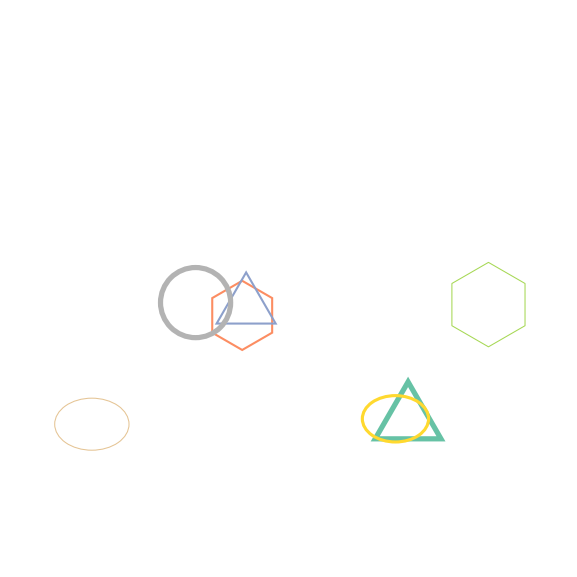[{"shape": "triangle", "thickness": 2.5, "radius": 0.33, "center": [0.707, 0.272]}, {"shape": "hexagon", "thickness": 1, "radius": 0.3, "center": [0.419, 0.453]}, {"shape": "triangle", "thickness": 1, "radius": 0.3, "center": [0.426, 0.468]}, {"shape": "hexagon", "thickness": 0.5, "radius": 0.37, "center": [0.846, 0.472]}, {"shape": "oval", "thickness": 1.5, "radius": 0.29, "center": [0.685, 0.274]}, {"shape": "oval", "thickness": 0.5, "radius": 0.32, "center": [0.159, 0.265]}, {"shape": "circle", "thickness": 2.5, "radius": 0.3, "center": [0.339, 0.475]}]